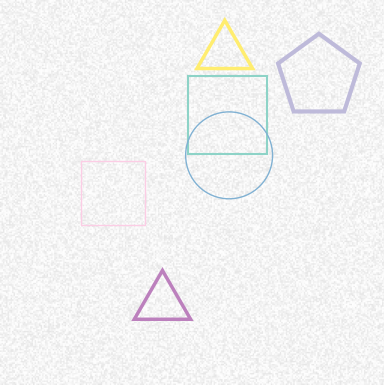[{"shape": "square", "thickness": 1.5, "radius": 0.51, "center": [0.591, 0.702]}, {"shape": "pentagon", "thickness": 3, "radius": 0.56, "center": [0.828, 0.801]}, {"shape": "circle", "thickness": 1, "radius": 0.56, "center": [0.595, 0.597]}, {"shape": "square", "thickness": 1, "radius": 0.41, "center": [0.294, 0.499]}, {"shape": "triangle", "thickness": 2.5, "radius": 0.42, "center": [0.422, 0.213]}, {"shape": "triangle", "thickness": 2.5, "radius": 0.42, "center": [0.584, 0.864]}]